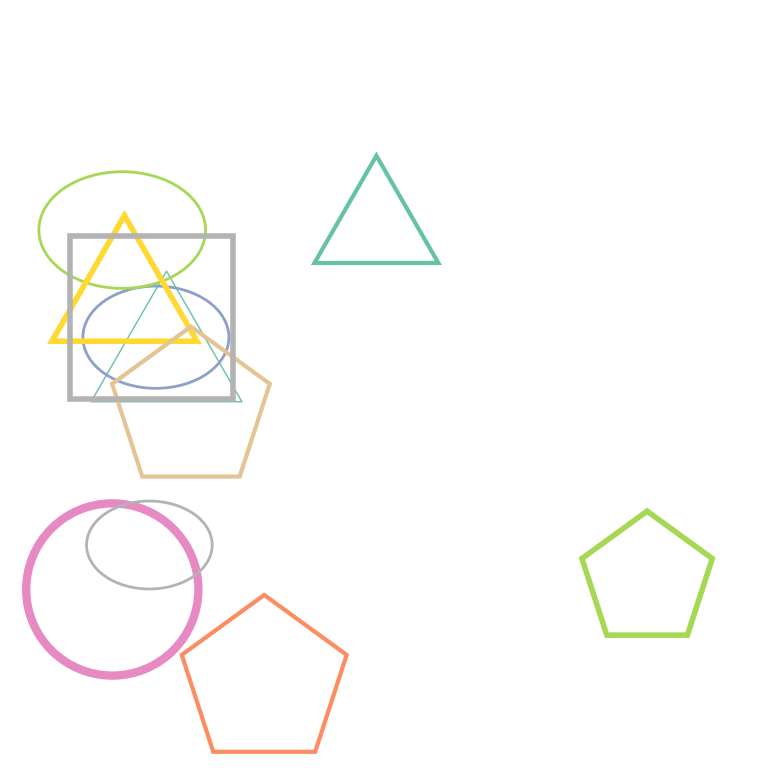[{"shape": "triangle", "thickness": 1.5, "radius": 0.46, "center": [0.489, 0.705]}, {"shape": "triangle", "thickness": 0.5, "radius": 0.57, "center": [0.216, 0.535]}, {"shape": "pentagon", "thickness": 1.5, "radius": 0.56, "center": [0.343, 0.115]}, {"shape": "oval", "thickness": 1, "radius": 0.47, "center": [0.202, 0.562]}, {"shape": "circle", "thickness": 3, "radius": 0.56, "center": [0.146, 0.234]}, {"shape": "oval", "thickness": 1, "radius": 0.54, "center": [0.159, 0.701]}, {"shape": "pentagon", "thickness": 2, "radius": 0.45, "center": [0.84, 0.247]}, {"shape": "triangle", "thickness": 2, "radius": 0.54, "center": [0.162, 0.611]}, {"shape": "pentagon", "thickness": 1.5, "radius": 0.54, "center": [0.248, 0.468]}, {"shape": "square", "thickness": 2, "radius": 0.53, "center": [0.197, 0.588]}, {"shape": "oval", "thickness": 1, "radius": 0.41, "center": [0.194, 0.292]}]